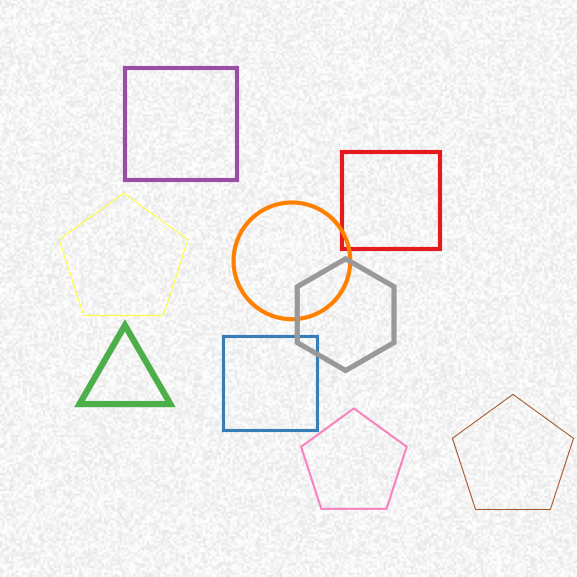[{"shape": "square", "thickness": 2, "radius": 0.42, "center": [0.677, 0.652]}, {"shape": "square", "thickness": 1.5, "radius": 0.41, "center": [0.468, 0.335]}, {"shape": "triangle", "thickness": 3, "radius": 0.45, "center": [0.216, 0.345]}, {"shape": "square", "thickness": 2, "radius": 0.48, "center": [0.313, 0.784]}, {"shape": "circle", "thickness": 2, "radius": 0.51, "center": [0.505, 0.547]}, {"shape": "pentagon", "thickness": 0.5, "radius": 0.59, "center": [0.214, 0.548]}, {"shape": "pentagon", "thickness": 0.5, "radius": 0.55, "center": [0.888, 0.206]}, {"shape": "pentagon", "thickness": 1, "radius": 0.48, "center": [0.613, 0.196]}, {"shape": "hexagon", "thickness": 2.5, "radius": 0.48, "center": [0.599, 0.454]}]